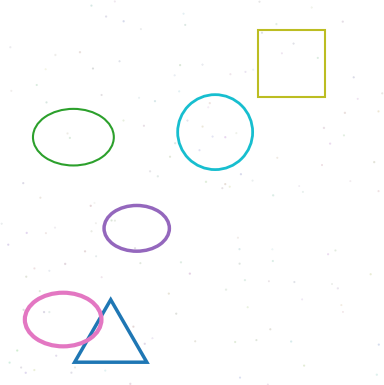[{"shape": "triangle", "thickness": 2.5, "radius": 0.54, "center": [0.288, 0.113]}, {"shape": "oval", "thickness": 1.5, "radius": 0.53, "center": [0.191, 0.644]}, {"shape": "oval", "thickness": 2.5, "radius": 0.42, "center": [0.355, 0.407]}, {"shape": "oval", "thickness": 3, "radius": 0.5, "center": [0.164, 0.17]}, {"shape": "square", "thickness": 1.5, "radius": 0.43, "center": [0.757, 0.834]}, {"shape": "circle", "thickness": 2, "radius": 0.49, "center": [0.559, 0.657]}]